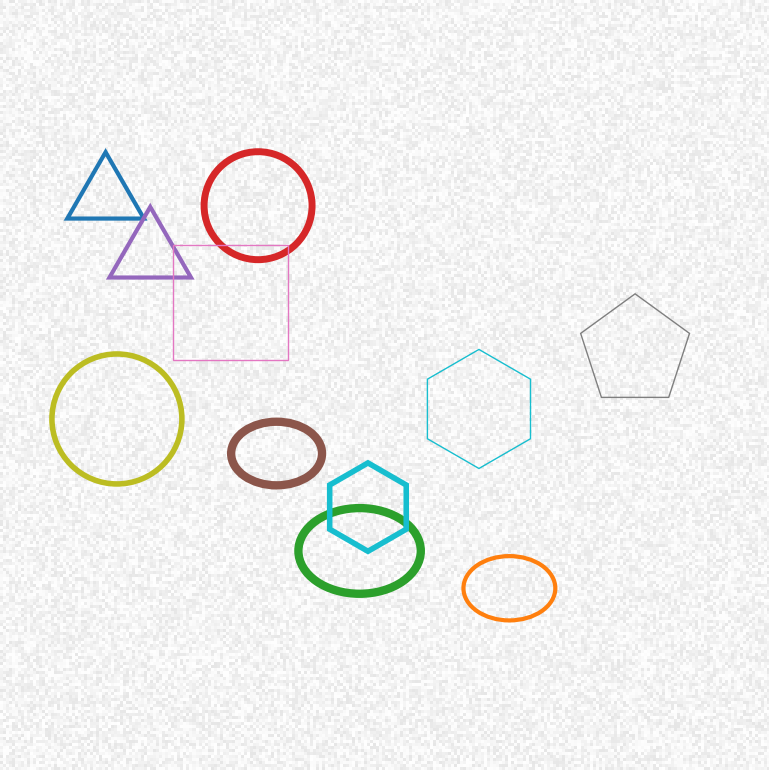[{"shape": "triangle", "thickness": 1.5, "radius": 0.29, "center": [0.137, 0.745]}, {"shape": "oval", "thickness": 1.5, "radius": 0.3, "center": [0.662, 0.236]}, {"shape": "oval", "thickness": 3, "radius": 0.4, "center": [0.467, 0.285]}, {"shape": "circle", "thickness": 2.5, "radius": 0.35, "center": [0.335, 0.733]}, {"shape": "triangle", "thickness": 1.5, "radius": 0.31, "center": [0.195, 0.67]}, {"shape": "oval", "thickness": 3, "radius": 0.3, "center": [0.359, 0.411]}, {"shape": "square", "thickness": 0.5, "radius": 0.37, "center": [0.299, 0.607]}, {"shape": "pentagon", "thickness": 0.5, "radius": 0.37, "center": [0.825, 0.544]}, {"shape": "circle", "thickness": 2, "radius": 0.42, "center": [0.152, 0.456]}, {"shape": "hexagon", "thickness": 2, "radius": 0.29, "center": [0.478, 0.341]}, {"shape": "hexagon", "thickness": 0.5, "radius": 0.39, "center": [0.622, 0.469]}]